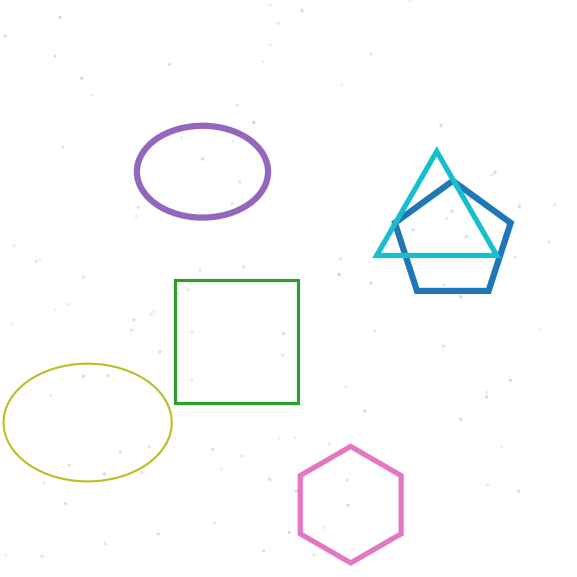[{"shape": "pentagon", "thickness": 3, "radius": 0.53, "center": [0.784, 0.581]}, {"shape": "square", "thickness": 1.5, "radius": 0.53, "center": [0.41, 0.408]}, {"shape": "oval", "thickness": 3, "radius": 0.57, "center": [0.351, 0.702]}, {"shape": "hexagon", "thickness": 2.5, "radius": 0.5, "center": [0.607, 0.125]}, {"shape": "oval", "thickness": 1, "radius": 0.73, "center": [0.152, 0.267]}, {"shape": "triangle", "thickness": 2.5, "radius": 0.6, "center": [0.756, 0.617]}]